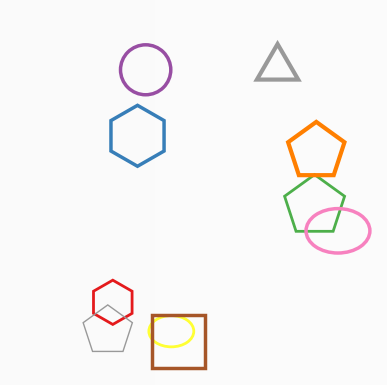[{"shape": "hexagon", "thickness": 2, "radius": 0.29, "center": [0.291, 0.215]}, {"shape": "hexagon", "thickness": 2.5, "radius": 0.4, "center": [0.355, 0.647]}, {"shape": "pentagon", "thickness": 2, "radius": 0.41, "center": [0.812, 0.465]}, {"shape": "circle", "thickness": 2.5, "radius": 0.32, "center": [0.376, 0.819]}, {"shape": "pentagon", "thickness": 3, "radius": 0.38, "center": [0.816, 0.607]}, {"shape": "oval", "thickness": 2, "radius": 0.29, "center": [0.442, 0.14]}, {"shape": "square", "thickness": 2.5, "radius": 0.34, "center": [0.461, 0.113]}, {"shape": "oval", "thickness": 2.5, "radius": 0.41, "center": [0.872, 0.4]}, {"shape": "triangle", "thickness": 3, "radius": 0.31, "center": [0.716, 0.824]}, {"shape": "pentagon", "thickness": 1, "radius": 0.33, "center": [0.278, 0.141]}]